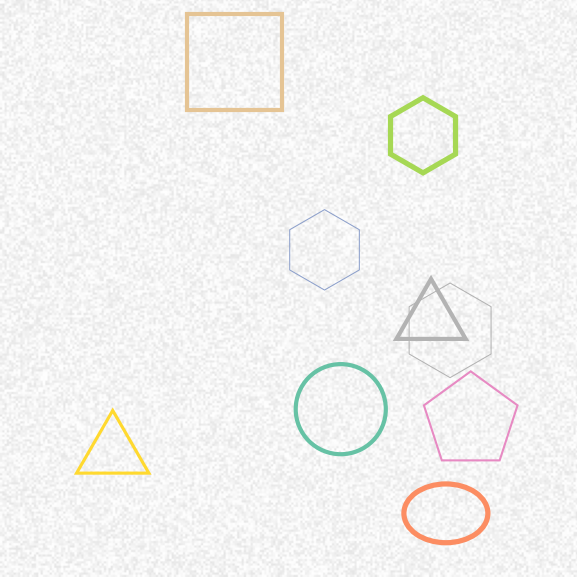[{"shape": "circle", "thickness": 2, "radius": 0.39, "center": [0.59, 0.291]}, {"shape": "oval", "thickness": 2.5, "radius": 0.36, "center": [0.772, 0.11]}, {"shape": "hexagon", "thickness": 0.5, "radius": 0.35, "center": [0.562, 0.567]}, {"shape": "pentagon", "thickness": 1, "radius": 0.43, "center": [0.815, 0.271]}, {"shape": "hexagon", "thickness": 2.5, "radius": 0.33, "center": [0.733, 0.765]}, {"shape": "triangle", "thickness": 1.5, "radius": 0.36, "center": [0.195, 0.216]}, {"shape": "square", "thickness": 2, "radius": 0.41, "center": [0.406, 0.892]}, {"shape": "triangle", "thickness": 2, "radius": 0.35, "center": [0.746, 0.447]}, {"shape": "hexagon", "thickness": 0.5, "radius": 0.41, "center": [0.779, 0.427]}]